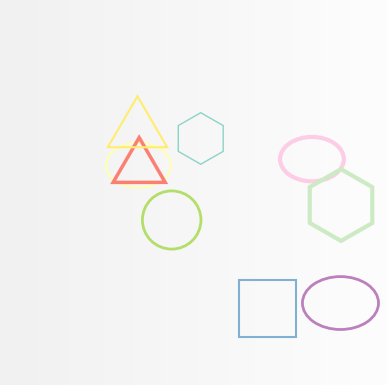[{"shape": "hexagon", "thickness": 1, "radius": 0.33, "center": [0.518, 0.64]}, {"shape": "oval", "thickness": 1.5, "radius": 0.42, "center": [0.357, 0.571]}, {"shape": "triangle", "thickness": 2.5, "radius": 0.39, "center": [0.359, 0.565]}, {"shape": "square", "thickness": 1.5, "radius": 0.37, "center": [0.691, 0.2]}, {"shape": "circle", "thickness": 2, "radius": 0.38, "center": [0.443, 0.429]}, {"shape": "oval", "thickness": 3, "radius": 0.41, "center": [0.805, 0.587]}, {"shape": "oval", "thickness": 2, "radius": 0.49, "center": [0.879, 0.213]}, {"shape": "hexagon", "thickness": 3, "radius": 0.47, "center": [0.88, 0.467]}, {"shape": "triangle", "thickness": 1.5, "radius": 0.44, "center": [0.355, 0.662]}]